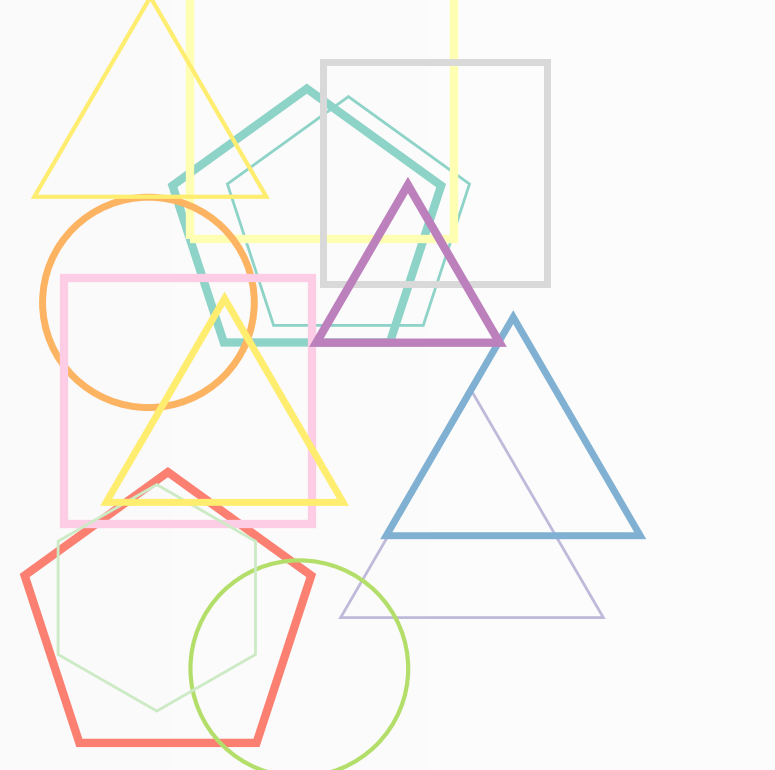[{"shape": "pentagon", "thickness": 3, "radius": 0.91, "center": [0.396, 0.703]}, {"shape": "pentagon", "thickness": 1, "radius": 0.82, "center": [0.45, 0.71]}, {"shape": "square", "thickness": 3, "radius": 0.85, "center": [0.415, 0.86]}, {"shape": "triangle", "thickness": 1, "radius": 0.98, "center": [0.609, 0.296]}, {"shape": "pentagon", "thickness": 3, "radius": 0.97, "center": [0.217, 0.192]}, {"shape": "triangle", "thickness": 2.5, "radius": 0.95, "center": [0.662, 0.399]}, {"shape": "circle", "thickness": 2.5, "radius": 0.68, "center": [0.192, 0.607]}, {"shape": "circle", "thickness": 1.5, "radius": 0.7, "center": [0.386, 0.132]}, {"shape": "square", "thickness": 3, "radius": 0.8, "center": [0.243, 0.479]}, {"shape": "square", "thickness": 2.5, "radius": 0.72, "center": [0.561, 0.775]}, {"shape": "triangle", "thickness": 3, "radius": 0.68, "center": [0.526, 0.623]}, {"shape": "hexagon", "thickness": 1, "radius": 0.74, "center": [0.202, 0.224]}, {"shape": "triangle", "thickness": 1.5, "radius": 0.86, "center": [0.194, 0.831]}, {"shape": "triangle", "thickness": 2.5, "radius": 0.88, "center": [0.29, 0.436]}]